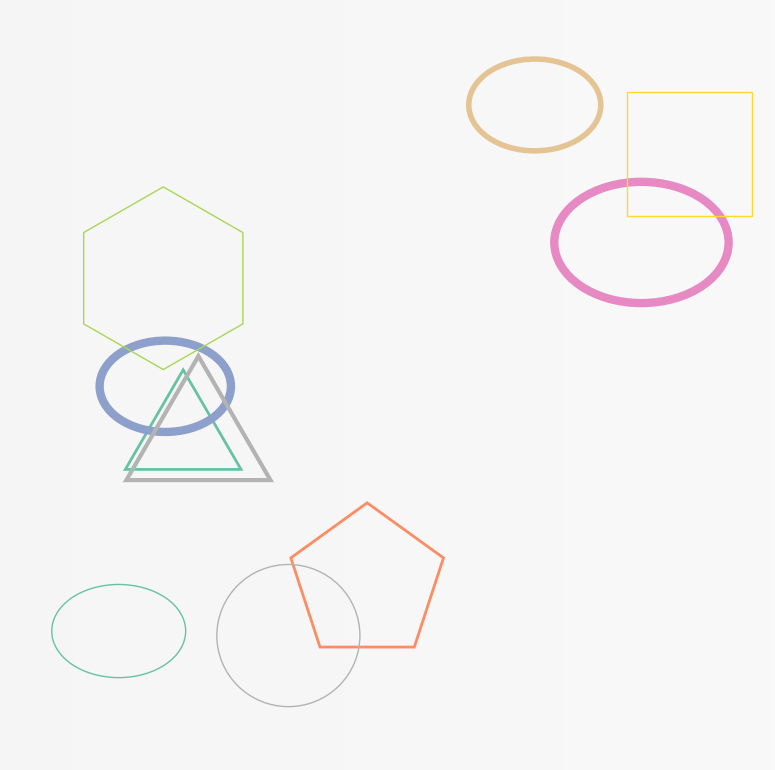[{"shape": "oval", "thickness": 0.5, "radius": 0.43, "center": [0.153, 0.18]}, {"shape": "triangle", "thickness": 1, "radius": 0.43, "center": [0.236, 0.433]}, {"shape": "pentagon", "thickness": 1, "radius": 0.52, "center": [0.474, 0.243]}, {"shape": "oval", "thickness": 3, "radius": 0.42, "center": [0.213, 0.498]}, {"shape": "oval", "thickness": 3, "radius": 0.56, "center": [0.828, 0.685]}, {"shape": "hexagon", "thickness": 0.5, "radius": 0.59, "center": [0.211, 0.639]}, {"shape": "square", "thickness": 0.5, "radius": 0.4, "center": [0.89, 0.8]}, {"shape": "oval", "thickness": 2, "radius": 0.43, "center": [0.69, 0.864]}, {"shape": "circle", "thickness": 0.5, "radius": 0.46, "center": [0.372, 0.175]}, {"shape": "triangle", "thickness": 1.5, "radius": 0.54, "center": [0.256, 0.43]}]